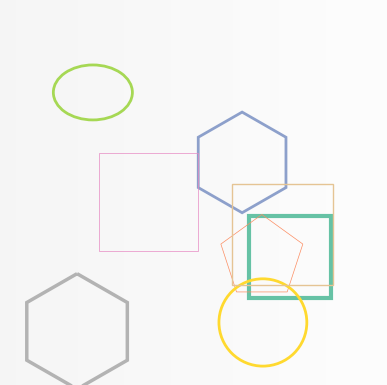[{"shape": "square", "thickness": 3, "radius": 0.53, "center": [0.747, 0.332]}, {"shape": "pentagon", "thickness": 0.5, "radius": 0.56, "center": [0.676, 0.332]}, {"shape": "hexagon", "thickness": 2, "radius": 0.65, "center": [0.625, 0.578]}, {"shape": "square", "thickness": 0.5, "radius": 0.64, "center": [0.384, 0.476]}, {"shape": "oval", "thickness": 2, "radius": 0.51, "center": [0.24, 0.76]}, {"shape": "circle", "thickness": 2, "radius": 0.57, "center": [0.678, 0.162]}, {"shape": "square", "thickness": 1, "radius": 0.65, "center": [0.729, 0.39]}, {"shape": "hexagon", "thickness": 2.5, "radius": 0.75, "center": [0.199, 0.139]}]